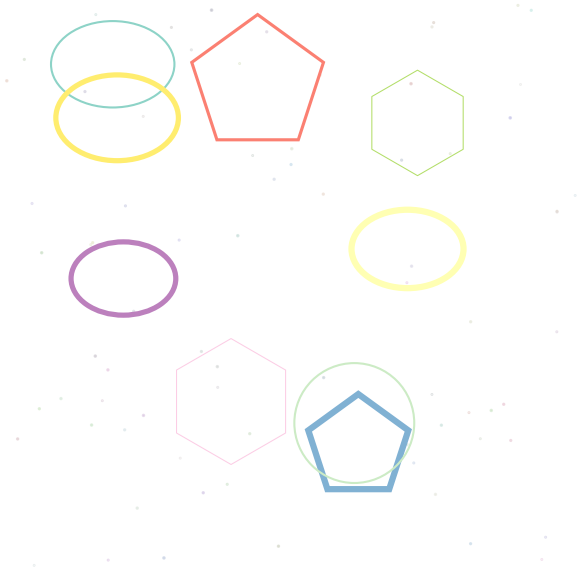[{"shape": "oval", "thickness": 1, "radius": 0.53, "center": [0.195, 0.888]}, {"shape": "oval", "thickness": 3, "radius": 0.48, "center": [0.706, 0.568]}, {"shape": "pentagon", "thickness": 1.5, "radius": 0.6, "center": [0.446, 0.854]}, {"shape": "pentagon", "thickness": 3, "radius": 0.46, "center": [0.62, 0.226]}, {"shape": "hexagon", "thickness": 0.5, "radius": 0.46, "center": [0.723, 0.786]}, {"shape": "hexagon", "thickness": 0.5, "radius": 0.55, "center": [0.4, 0.304]}, {"shape": "oval", "thickness": 2.5, "radius": 0.45, "center": [0.214, 0.517]}, {"shape": "circle", "thickness": 1, "radius": 0.52, "center": [0.613, 0.267]}, {"shape": "oval", "thickness": 2.5, "radius": 0.53, "center": [0.203, 0.795]}]